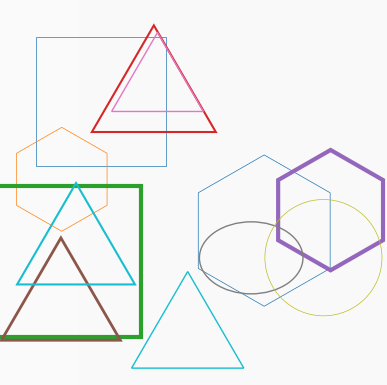[{"shape": "square", "thickness": 0.5, "radius": 0.84, "center": [0.26, 0.737]}, {"shape": "hexagon", "thickness": 0.5, "radius": 0.98, "center": [0.682, 0.401]}, {"shape": "hexagon", "thickness": 0.5, "radius": 0.68, "center": [0.159, 0.534]}, {"shape": "square", "thickness": 3, "radius": 0.98, "center": [0.168, 0.321]}, {"shape": "triangle", "thickness": 1.5, "radius": 0.92, "center": [0.397, 0.749]}, {"shape": "hexagon", "thickness": 3, "radius": 0.78, "center": [0.853, 0.454]}, {"shape": "triangle", "thickness": 2, "radius": 0.89, "center": [0.157, 0.205]}, {"shape": "triangle", "thickness": 1, "radius": 0.68, "center": [0.407, 0.779]}, {"shape": "oval", "thickness": 1, "radius": 0.67, "center": [0.648, 0.33]}, {"shape": "circle", "thickness": 0.5, "radius": 0.76, "center": [0.835, 0.331]}, {"shape": "triangle", "thickness": 1.5, "radius": 0.88, "center": [0.196, 0.349]}, {"shape": "triangle", "thickness": 1, "radius": 0.84, "center": [0.484, 0.127]}]